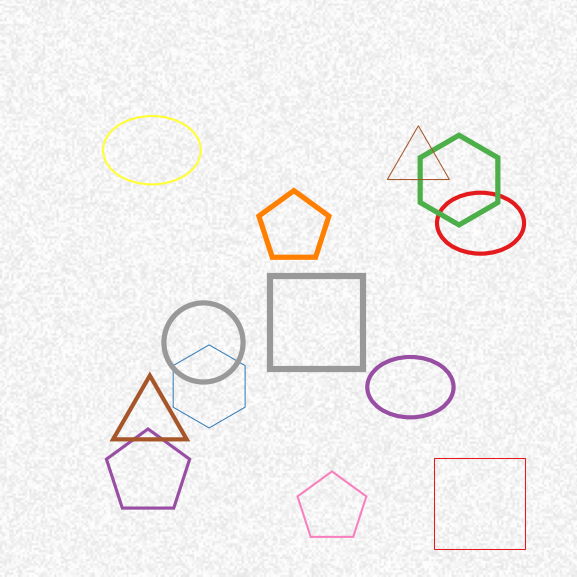[{"shape": "oval", "thickness": 2, "radius": 0.38, "center": [0.832, 0.613]}, {"shape": "square", "thickness": 0.5, "radius": 0.39, "center": [0.83, 0.127]}, {"shape": "hexagon", "thickness": 0.5, "radius": 0.36, "center": [0.362, 0.33]}, {"shape": "hexagon", "thickness": 2.5, "radius": 0.39, "center": [0.795, 0.687]}, {"shape": "pentagon", "thickness": 1.5, "radius": 0.38, "center": [0.256, 0.181]}, {"shape": "oval", "thickness": 2, "radius": 0.37, "center": [0.711, 0.329]}, {"shape": "pentagon", "thickness": 2.5, "radius": 0.32, "center": [0.509, 0.605]}, {"shape": "oval", "thickness": 1, "radius": 0.42, "center": [0.263, 0.739]}, {"shape": "triangle", "thickness": 0.5, "radius": 0.31, "center": [0.724, 0.719]}, {"shape": "triangle", "thickness": 2, "radius": 0.37, "center": [0.26, 0.275]}, {"shape": "pentagon", "thickness": 1, "radius": 0.31, "center": [0.575, 0.12]}, {"shape": "circle", "thickness": 2.5, "radius": 0.34, "center": [0.352, 0.406]}, {"shape": "square", "thickness": 3, "radius": 0.4, "center": [0.548, 0.441]}]